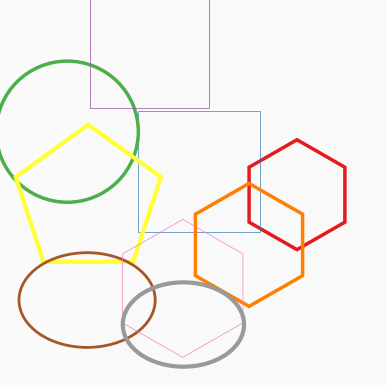[{"shape": "hexagon", "thickness": 2.5, "radius": 0.71, "center": [0.766, 0.494]}, {"shape": "square", "thickness": 0.5, "radius": 0.79, "center": [0.515, 0.555]}, {"shape": "circle", "thickness": 2.5, "radius": 0.92, "center": [0.174, 0.658]}, {"shape": "square", "thickness": 0.5, "radius": 0.77, "center": [0.387, 0.871]}, {"shape": "hexagon", "thickness": 2.5, "radius": 0.8, "center": [0.643, 0.364]}, {"shape": "pentagon", "thickness": 3, "radius": 0.98, "center": [0.228, 0.479]}, {"shape": "oval", "thickness": 2, "radius": 0.88, "center": [0.225, 0.221]}, {"shape": "hexagon", "thickness": 0.5, "radius": 0.9, "center": [0.472, 0.251]}, {"shape": "oval", "thickness": 3, "radius": 0.78, "center": [0.473, 0.157]}]